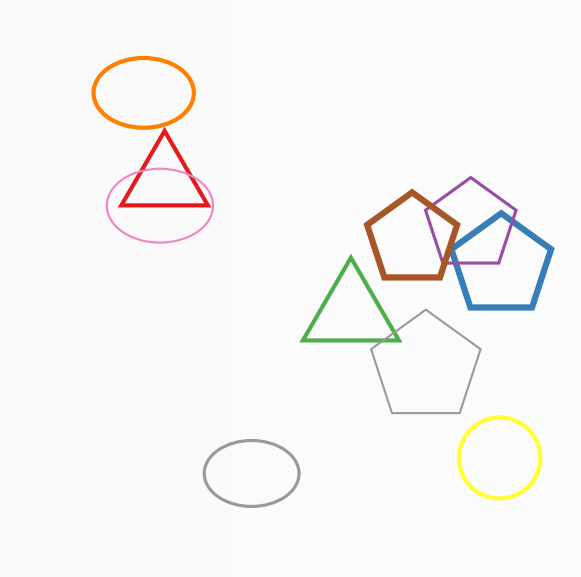[{"shape": "triangle", "thickness": 2, "radius": 0.43, "center": [0.283, 0.686]}, {"shape": "pentagon", "thickness": 3, "radius": 0.45, "center": [0.862, 0.54]}, {"shape": "triangle", "thickness": 2, "radius": 0.48, "center": [0.604, 0.457]}, {"shape": "pentagon", "thickness": 1.5, "radius": 0.41, "center": [0.81, 0.61]}, {"shape": "oval", "thickness": 2, "radius": 0.43, "center": [0.247, 0.838]}, {"shape": "circle", "thickness": 2, "radius": 0.35, "center": [0.86, 0.206]}, {"shape": "pentagon", "thickness": 3, "radius": 0.41, "center": [0.709, 0.585]}, {"shape": "oval", "thickness": 1, "radius": 0.46, "center": [0.275, 0.643]}, {"shape": "pentagon", "thickness": 1, "radius": 0.5, "center": [0.733, 0.364]}, {"shape": "oval", "thickness": 1.5, "radius": 0.41, "center": [0.433, 0.179]}]